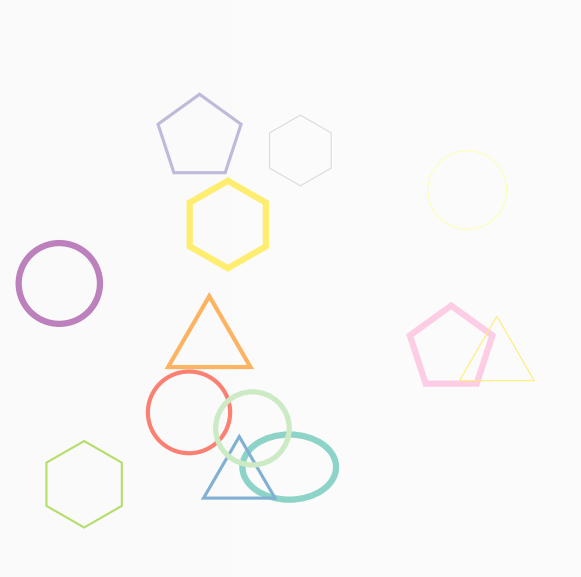[{"shape": "oval", "thickness": 3, "radius": 0.4, "center": [0.498, 0.19]}, {"shape": "circle", "thickness": 0.5, "radius": 0.34, "center": [0.804, 0.67]}, {"shape": "pentagon", "thickness": 1.5, "radius": 0.38, "center": [0.343, 0.761]}, {"shape": "circle", "thickness": 2, "radius": 0.35, "center": [0.325, 0.285]}, {"shape": "triangle", "thickness": 1.5, "radius": 0.35, "center": [0.412, 0.172]}, {"shape": "triangle", "thickness": 2, "radius": 0.41, "center": [0.36, 0.404]}, {"shape": "hexagon", "thickness": 1, "radius": 0.37, "center": [0.145, 0.161]}, {"shape": "pentagon", "thickness": 3, "radius": 0.37, "center": [0.776, 0.395]}, {"shape": "hexagon", "thickness": 0.5, "radius": 0.31, "center": [0.517, 0.739]}, {"shape": "circle", "thickness": 3, "radius": 0.35, "center": [0.102, 0.508]}, {"shape": "circle", "thickness": 2.5, "radius": 0.32, "center": [0.434, 0.257]}, {"shape": "hexagon", "thickness": 3, "radius": 0.38, "center": [0.392, 0.61]}, {"shape": "triangle", "thickness": 0.5, "radius": 0.37, "center": [0.855, 0.377]}]